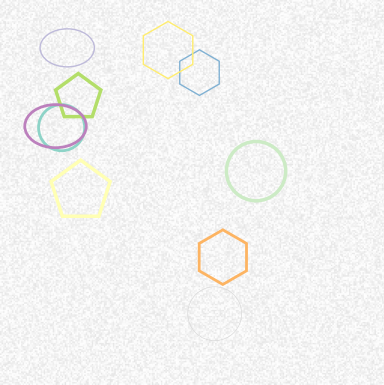[{"shape": "circle", "thickness": 2, "radius": 0.3, "center": [0.16, 0.668]}, {"shape": "pentagon", "thickness": 2.5, "radius": 0.4, "center": [0.209, 0.504]}, {"shape": "oval", "thickness": 1, "radius": 0.35, "center": [0.175, 0.876]}, {"shape": "hexagon", "thickness": 1, "radius": 0.3, "center": [0.518, 0.811]}, {"shape": "hexagon", "thickness": 2, "radius": 0.35, "center": [0.579, 0.332]}, {"shape": "pentagon", "thickness": 2.5, "radius": 0.31, "center": [0.203, 0.747]}, {"shape": "circle", "thickness": 0.5, "radius": 0.35, "center": [0.558, 0.185]}, {"shape": "oval", "thickness": 2, "radius": 0.4, "center": [0.144, 0.672]}, {"shape": "circle", "thickness": 2.5, "radius": 0.39, "center": [0.665, 0.555]}, {"shape": "hexagon", "thickness": 1, "radius": 0.37, "center": [0.437, 0.87]}]